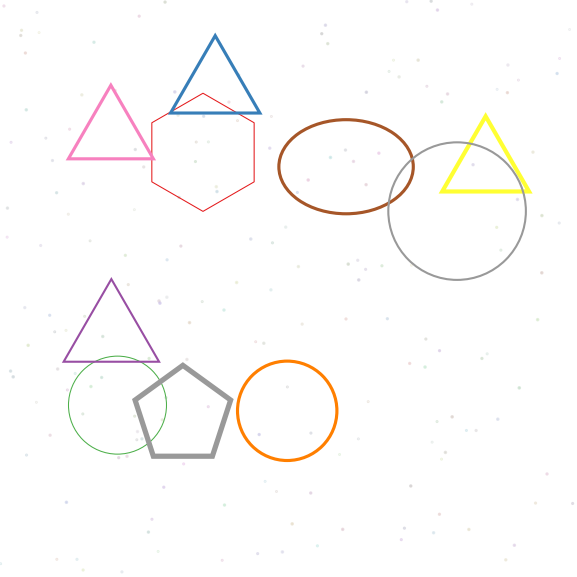[{"shape": "hexagon", "thickness": 0.5, "radius": 0.51, "center": [0.351, 0.735]}, {"shape": "triangle", "thickness": 1.5, "radius": 0.45, "center": [0.373, 0.848]}, {"shape": "circle", "thickness": 0.5, "radius": 0.42, "center": [0.203, 0.298]}, {"shape": "triangle", "thickness": 1, "radius": 0.48, "center": [0.193, 0.42]}, {"shape": "circle", "thickness": 1.5, "radius": 0.43, "center": [0.497, 0.288]}, {"shape": "triangle", "thickness": 2, "radius": 0.43, "center": [0.841, 0.711]}, {"shape": "oval", "thickness": 1.5, "radius": 0.58, "center": [0.599, 0.71]}, {"shape": "triangle", "thickness": 1.5, "radius": 0.42, "center": [0.192, 0.767]}, {"shape": "pentagon", "thickness": 2.5, "radius": 0.43, "center": [0.317, 0.28]}, {"shape": "circle", "thickness": 1, "radius": 0.6, "center": [0.792, 0.634]}]